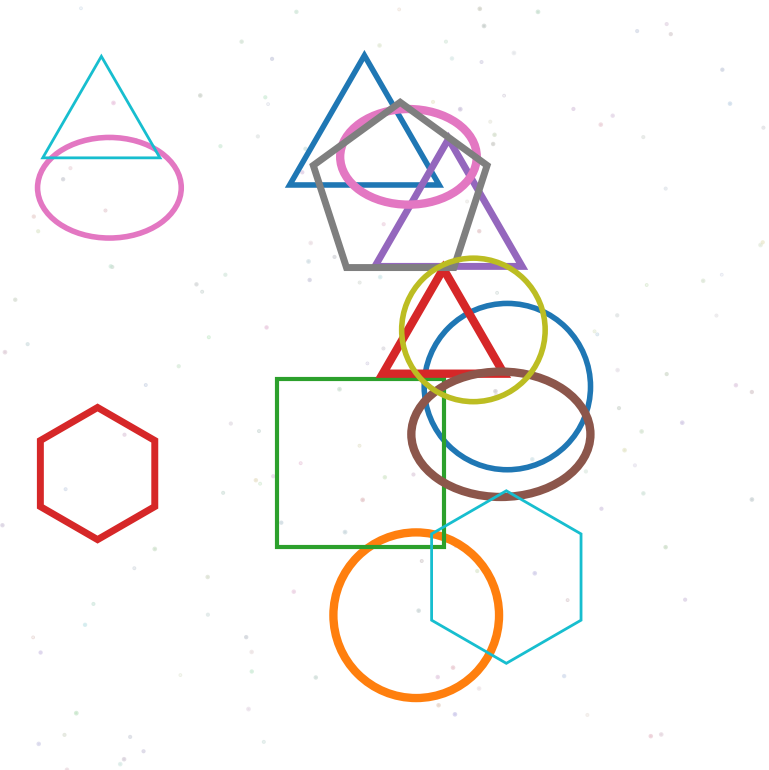[{"shape": "circle", "thickness": 2, "radius": 0.54, "center": [0.659, 0.498]}, {"shape": "triangle", "thickness": 2, "radius": 0.56, "center": [0.473, 0.816]}, {"shape": "circle", "thickness": 3, "radius": 0.54, "center": [0.541, 0.201]}, {"shape": "square", "thickness": 1.5, "radius": 0.54, "center": [0.468, 0.399]}, {"shape": "hexagon", "thickness": 2.5, "radius": 0.43, "center": [0.127, 0.385]}, {"shape": "triangle", "thickness": 3, "radius": 0.45, "center": [0.576, 0.56]}, {"shape": "triangle", "thickness": 2.5, "radius": 0.55, "center": [0.583, 0.709]}, {"shape": "oval", "thickness": 3, "radius": 0.58, "center": [0.651, 0.436]}, {"shape": "oval", "thickness": 3, "radius": 0.44, "center": [0.53, 0.796]}, {"shape": "oval", "thickness": 2, "radius": 0.47, "center": [0.142, 0.756]}, {"shape": "pentagon", "thickness": 2.5, "radius": 0.59, "center": [0.52, 0.749]}, {"shape": "circle", "thickness": 2, "radius": 0.47, "center": [0.615, 0.572]}, {"shape": "hexagon", "thickness": 1, "radius": 0.56, "center": [0.658, 0.251]}, {"shape": "triangle", "thickness": 1, "radius": 0.44, "center": [0.132, 0.839]}]